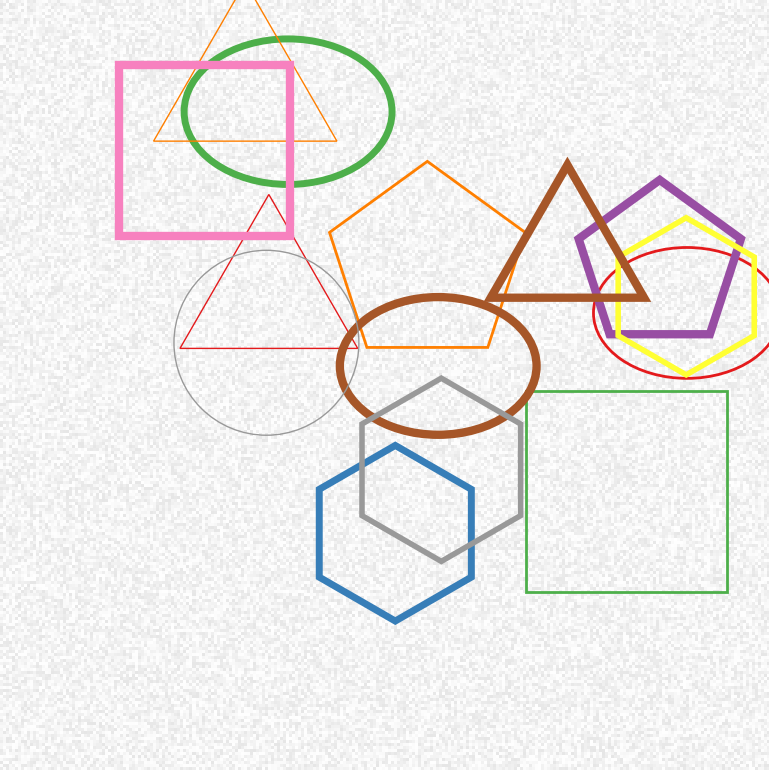[{"shape": "oval", "thickness": 1, "radius": 0.61, "center": [0.892, 0.594]}, {"shape": "triangle", "thickness": 0.5, "radius": 0.67, "center": [0.349, 0.614]}, {"shape": "hexagon", "thickness": 2.5, "radius": 0.57, "center": [0.513, 0.307]}, {"shape": "square", "thickness": 1, "radius": 0.65, "center": [0.814, 0.362]}, {"shape": "oval", "thickness": 2.5, "radius": 0.68, "center": [0.374, 0.855]}, {"shape": "pentagon", "thickness": 3, "radius": 0.55, "center": [0.857, 0.656]}, {"shape": "triangle", "thickness": 0.5, "radius": 0.69, "center": [0.318, 0.885]}, {"shape": "pentagon", "thickness": 1, "radius": 0.67, "center": [0.555, 0.657]}, {"shape": "hexagon", "thickness": 2, "radius": 0.51, "center": [0.891, 0.615]}, {"shape": "oval", "thickness": 3, "radius": 0.64, "center": [0.569, 0.525]}, {"shape": "triangle", "thickness": 3, "radius": 0.57, "center": [0.737, 0.671]}, {"shape": "square", "thickness": 3, "radius": 0.55, "center": [0.265, 0.804]}, {"shape": "circle", "thickness": 0.5, "radius": 0.6, "center": [0.346, 0.555]}, {"shape": "hexagon", "thickness": 2, "radius": 0.59, "center": [0.573, 0.39]}]